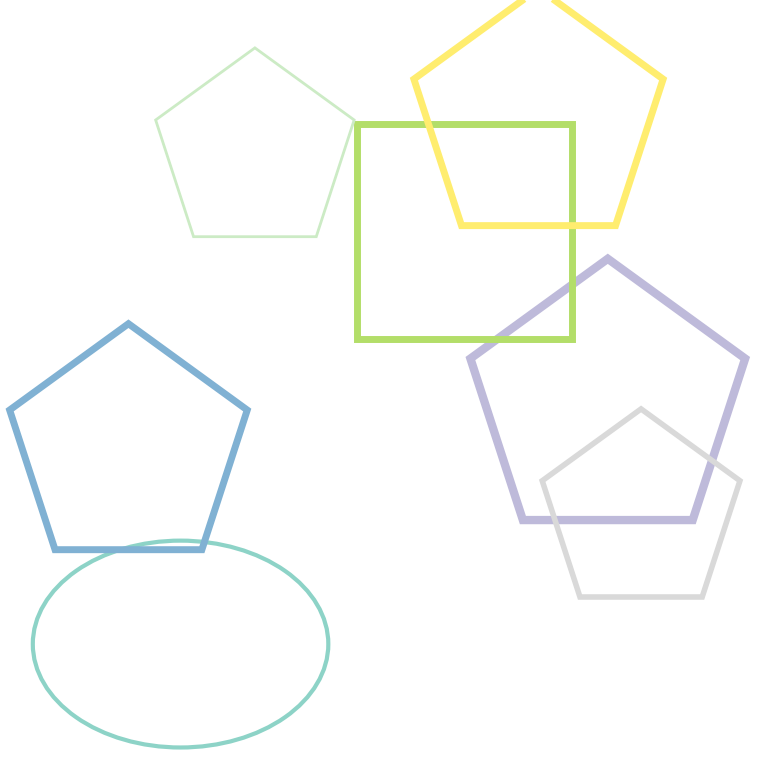[{"shape": "oval", "thickness": 1.5, "radius": 0.96, "center": [0.234, 0.164]}, {"shape": "pentagon", "thickness": 3, "radius": 0.94, "center": [0.789, 0.476]}, {"shape": "pentagon", "thickness": 2.5, "radius": 0.81, "center": [0.167, 0.417]}, {"shape": "square", "thickness": 2.5, "radius": 0.7, "center": [0.604, 0.699]}, {"shape": "pentagon", "thickness": 2, "radius": 0.68, "center": [0.833, 0.334]}, {"shape": "pentagon", "thickness": 1, "radius": 0.68, "center": [0.331, 0.802]}, {"shape": "pentagon", "thickness": 2.5, "radius": 0.85, "center": [0.699, 0.845]}]